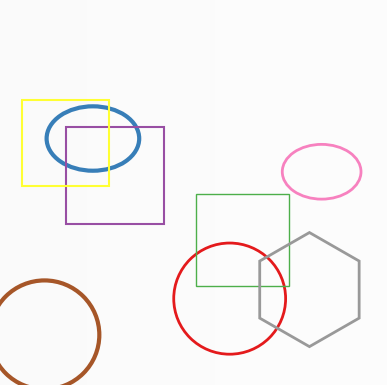[{"shape": "circle", "thickness": 2, "radius": 0.72, "center": [0.593, 0.224]}, {"shape": "oval", "thickness": 3, "radius": 0.6, "center": [0.24, 0.64]}, {"shape": "square", "thickness": 1, "radius": 0.6, "center": [0.625, 0.377]}, {"shape": "square", "thickness": 1.5, "radius": 0.63, "center": [0.296, 0.544]}, {"shape": "square", "thickness": 1.5, "radius": 0.56, "center": [0.17, 0.629]}, {"shape": "circle", "thickness": 3, "radius": 0.71, "center": [0.115, 0.13]}, {"shape": "oval", "thickness": 2, "radius": 0.51, "center": [0.83, 0.554]}, {"shape": "hexagon", "thickness": 2, "radius": 0.74, "center": [0.799, 0.248]}]